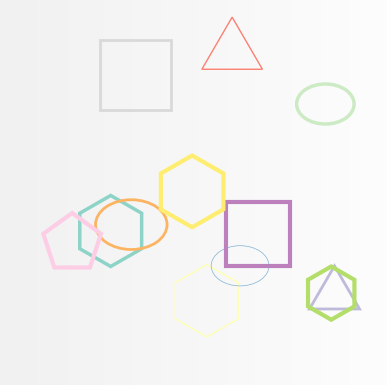[{"shape": "hexagon", "thickness": 2.5, "radius": 0.46, "center": [0.286, 0.4]}, {"shape": "hexagon", "thickness": 1, "radius": 0.47, "center": [0.534, 0.219]}, {"shape": "triangle", "thickness": 2, "radius": 0.37, "center": [0.863, 0.235]}, {"shape": "triangle", "thickness": 1, "radius": 0.45, "center": [0.599, 0.865]}, {"shape": "oval", "thickness": 0.5, "radius": 0.37, "center": [0.62, 0.31]}, {"shape": "oval", "thickness": 2, "radius": 0.46, "center": [0.339, 0.417]}, {"shape": "hexagon", "thickness": 3, "radius": 0.35, "center": [0.855, 0.239]}, {"shape": "pentagon", "thickness": 3, "radius": 0.39, "center": [0.186, 0.368]}, {"shape": "square", "thickness": 2, "radius": 0.46, "center": [0.349, 0.805]}, {"shape": "square", "thickness": 3, "radius": 0.41, "center": [0.666, 0.393]}, {"shape": "oval", "thickness": 2.5, "radius": 0.37, "center": [0.84, 0.73]}, {"shape": "hexagon", "thickness": 3, "radius": 0.47, "center": [0.496, 0.503]}]